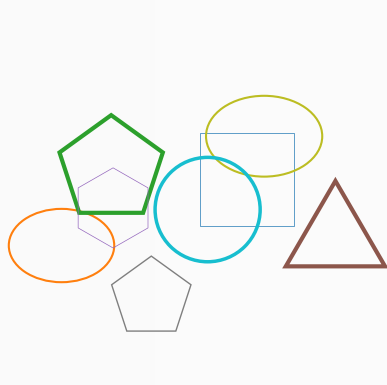[{"shape": "square", "thickness": 0.5, "radius": 0.61, "center": [0.638, 0.534]}, {"shape": "oval", "thickness": 1.5, "radius": 0.68, "center": [0.159, 0.362]}, {"shape": "pentagon", "thickness": 3, "radius": 0.7, "center": [0.287, 0.561]}, {"shape": "hexagon", "thickness": 0.5, "radius": 0.52, "center": [0.292, 0.46]}, {"shape": "triangle", "thickness": 3, "radius": 0.74, "center": [0.866, 0.382]}, {"shape": "pentagon", "thickness": 1, "radius": 0.54, "center": [0.39, 0.227]}, {"shape": "oval", "thickness": 1.5, "radius": 0.75, "center": [0.682, 0.646]}, {"shape": "circle", "thickness": 2.5, "radius": 0.68, "center": [0.536, 0.456]}]